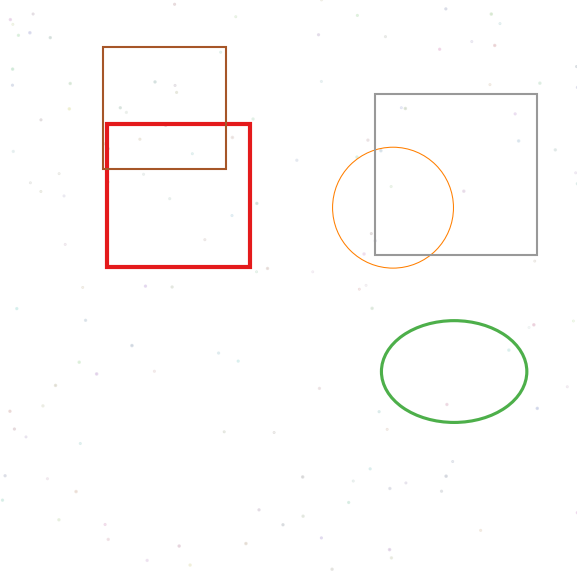[{"shape": "square", "thickness": 2, "radius": 0.62, "center": [0.309, 0.66]}, {"shape": "oval", "thickness": 1.5, "radius": 0.63, "center": [0.786, 0.356]}, {"shape": "circle", "thickness": 0.5, "radius": 0.52, "center": [0.681, 0.64]}, {"shape": "square", "thickness": 1, "radius": 0.53, "center": [0.285, 0.812]}, {"shape": "square", "thickness": 1, "radius": 0.7, "center": [0.789, 0.697]}]